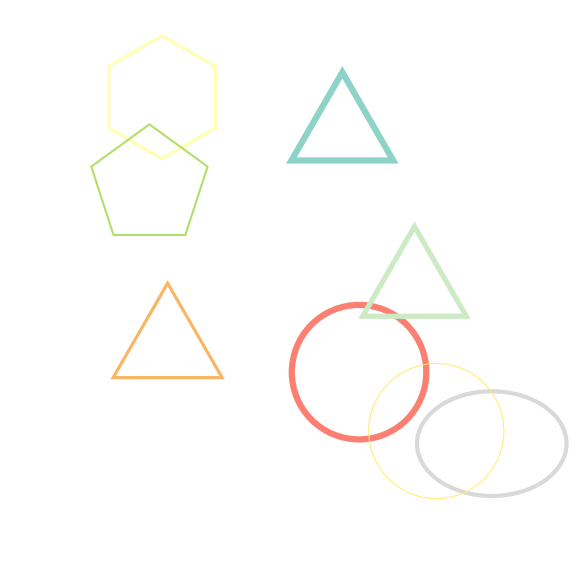[{"shape": "triangle", "thickness": 3, "radius": 0.51, "center": [0.593, 0.772]}, {"shape": "hexagon", "thickness": 1.5, "radius": 0.53, "center": [0.281, 0.831]}, {"shape": "circle", "thickness": 3, "radius": 0.58, "center": [0.622, 0.355]}, {"shape": "triangle", "thickness": 1.5, "radius": 0.54, "center": [0.29, 0.4]}, {"shape": "pentagon", "thickness": 1, "radius": 0.53, "center": [0.259, 0.678]}, {"shape": "oval", "thickness": 2, "radius": 0.65, "center": [0.852, 0.231]}, {"shape": "triangle", "thickness": 2.5, "radius": 0.52, "center": [0.718, 0.503]}, {"shape": "circle", "thickness": 0.5, "radius": 0.59, "center": [0.755, 0.253]}]